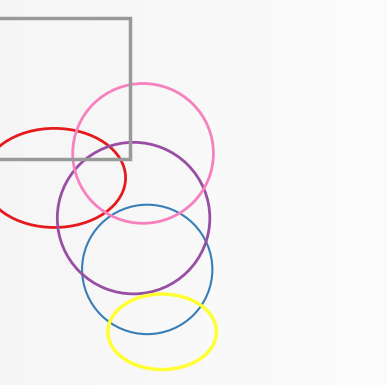[{"shape": "oval", "thickness": 2, "radius": 0.92, "center": [0.14, 0.538]}, {"shape": "circle", "thickness": 1.5, "radius": 0.84, "center": [0.38, 0.3]}, {"shape": "circle", "thickness": 2, "radius": 0.98, "center": [0.345, 0.433]}, {"shape": "oval", "thickness": 2.5, "radius": 0.7, "center": [0.419, 0.138]}, {"shape": "circle", "thickness": 2, "radius": 0.91, "center": [0.369, 0.602]}, {"shape": "square", "thickness": 2.5, "radius": 0.92, "center": [0.152, 0.77]}]